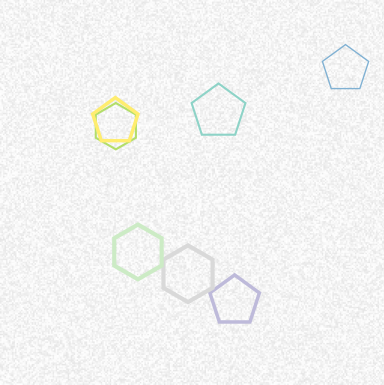[{"shape": "pentagon", "thickness": 1.5, "radius": 0.37, "center": [0.568, 0.71]}, {"shape": "pentagon", "thickness": 2.5, "radius": 0.34, "center": [0.609, 0.218]}, {"shape": "pentagon", "thickness": 1, "radius": 0.32, "center": [0.897, 0.821]}, {"shape": "hexagon", "thickness": 1.5, "radius": 0.3, "center": [0.301, 0.672]}, {"shape": "hexagon", "thickness": 3, "radius": 0.37, "center": [0.488, 0.289]}, {"shape": "hexagon", "thickness": 3, "radius": 0.36, "center": [0.358, 0.346]}, {"shape": "pentagon", "thickness": 2.5, "radius": 0.31, "center": [0.3, 0.685]}]